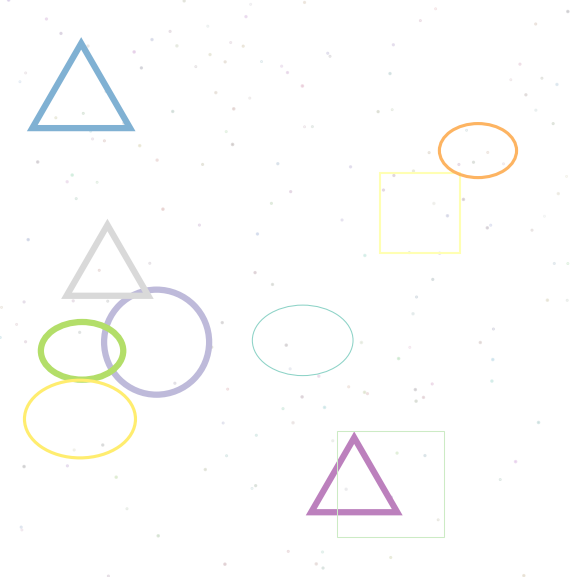[{"shape": "oval", "thickness": 0.5, "radius": 0.44, "center": [0.524, 0.41]}, {"shape": "square", "thickness": 1, "radius": 0.34, "center": [0.727, 0.63]}, {"shape": "circle", "thickness": 3, "radius": 0.45, "center": [0.271, 0.407]}, {"shape": "triangle", "thickness": 3, "radius": 0.49, "center": [0.141, 0.826]}, {"shape": "oval", "thickness": 1.5, "radius": 0.33, "center": [0.828, 0.738]}, {"shape": "oval", "thickness": 3, "radius": 0.36, "center": [0.142, 0.392]}, {"shape": "triangle", "thickness": 3, "radius": 0.41, "center": [0.186, 0.528]}, {"shape": "triangle", "thickness": 3, "radius": 0.43, "center": [0.613, 0.155]}, {"shape": "square", "thickness": 0.5, "radius": 0.46, "center": [0.676, 0.161]}, {"shape": "oval", "thickness": 1.5, "radius": 0.48, "center": [0.138, 0.274]}]